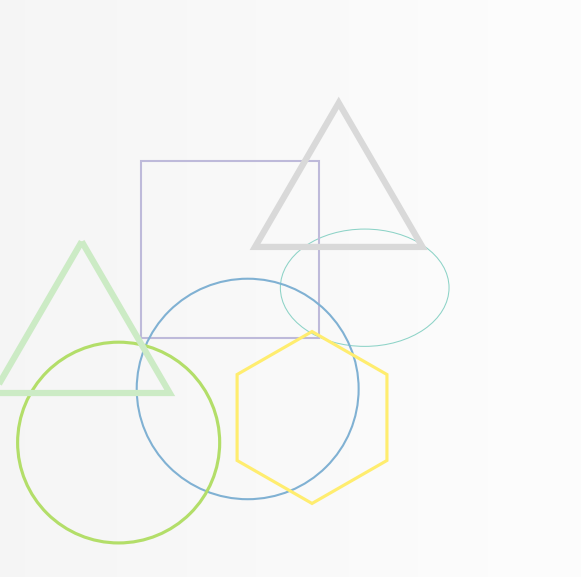[{"shape": "oval", "thickness": 0.5, "radius": 0.73, "center": [0.627, 0.501]}, {"shape": "square", "thickness": 1, "radius": 0.77, "center": [0.396, 0.567]}, {"shape": "circle", "thickness": 1, "radius": 0.95, "center": [0.426, 0.326]}, {"shape": "circle", "thickness": 1.5, "radius": 0.87, "center": [0.204, 0.233]}, {"shape": "triangle", "thickness": 3, "radius": 0.83, "center": [0.583, 0.655]}, {"shape": "triangle", "thickness": 3, "radius": 0.87, "center": [0.141, 0.406]}, {"shape": "hexagon", "thickness": 1.5, "radius": 0.74, "center": [0.537, 0.276]}]